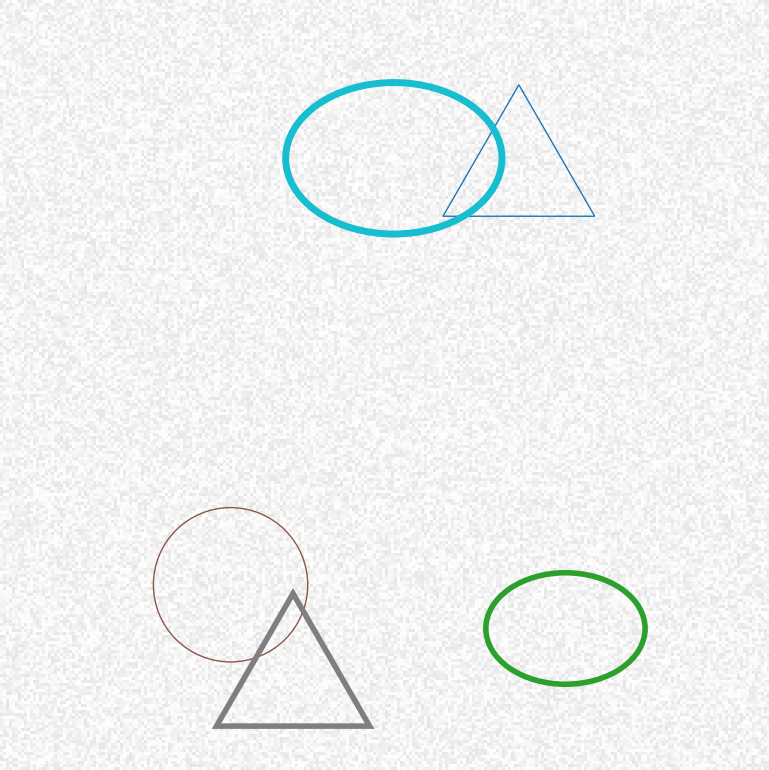[{"shape": "triangle", "thickness": 0.5, "radius": 0.57, "center": [0.674, 0.776]}, {"shape": "oval", "thickness": 2, "radius": 0.52, "center": [0.734, 0.184]}, {"shape": "circle", "thickness": 0.5, "radius": 0.5, "center": [0.299, 0.241]}, {"shape": "triangle", "thickness": 2, "radius": 0.57, "center": [0.381, 0.114]}, {"shape": "oval", "thickness": 2.5, "radius": 0.7, "center": [0.511, 0.794]}]